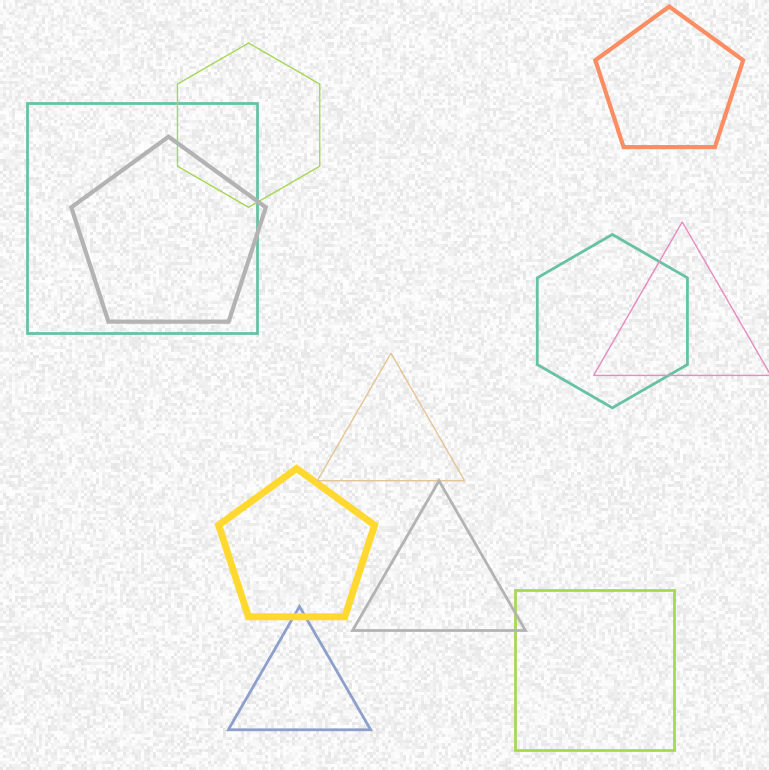[{"shape": "square", "thickness": 1, "radius": 0.75, "center": [0.184, 0.717]}, {"shape": "hexagon", "thickness": 1, "radius": 0.56, "center": [0.795, 0.583]}, {"shape": "pentagon", "thickness": 1.5, "radius": 0.5, "center": [0.869, 0.891]}, {"shape": "triangle", "thickness": 1, "radius": 0.53, "center": [0.389, 0.106]}, {"shape": "triangle", "thickness": 0.5, "radius": 0.66, "center": [0.886, 0.579]}, {"shape": "hexagon", "thickness": 0.5, "radius": 0.53, "center": [0.323, 0.837]}, {"shape": "square", "thickness": 1, "radius": 0.52, "center": [0.772, 0.13]}, {"shape": "pentagon", "thickness": 2.5, "radius": 0.53, "center": [0.385, 0.285]}, {"shape": "triangle", "thickness": 0.5, "radius": 0.55, "center": [0.508, 0.431]}, {"shape": "pentagon", "thickness": 1.5, "radius": 0.66, "center": [0.219, 0.69]}, {"shape": "triangle", "thickness": 1, "radius": 0.65, "center": [0.57, 0.246]}]